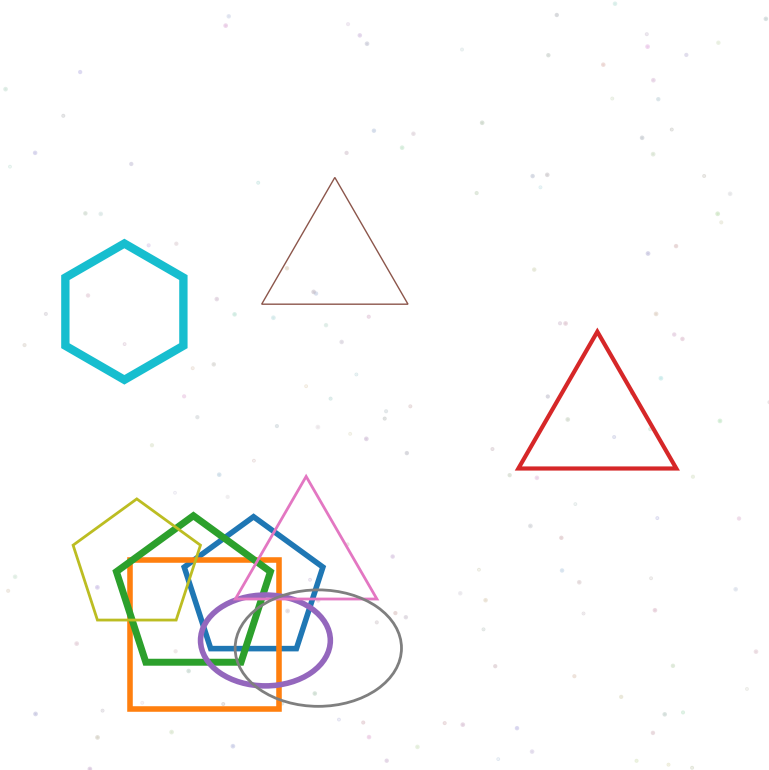[{"shape": "pentagon", "thickness": 2, "radius": 0.47, "center": [0.329, 0.234]}, {"shape": "square", "thickness": 2, "radius": 0.48, "center": [0.265, 0.176]}, {"shape": "pentagon", "thickness": 2.5, "radius": 0.53, "center": [0.251, 0.225]}, {"shape": "triangle", "thickness": 1.5, "radius": 0.59, "center": [0.776, 0.451]}, {"shape": "oval", "thickness": 2, "radius": 0.42, "center": [0.345, 0.168]}, {"shape": "triangle", "thickness": 0.5, "radius": 0.55, "center": [0.435, 0.66]}, {"shape": "triangle", "thickness": 1, "radius": 0.53, "center": [0.398, 0.275]}, {"shape": "oval", "thickness": 1, "radius": 0.54, "center": [0.413, 0.158]}, {"shape": "pentagon", "thickness": 1, "radius": 0.43, "center": [0.178, 0.265]}, {"shape": "hexagon", "thickness": 3, "radius": 0.44, "center": [0.162, 0.595]}]